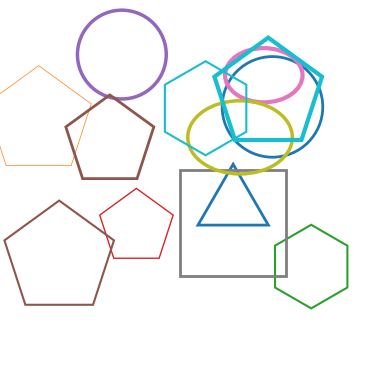[{"shape": "triangle", "thickness": 2, "radius": 0.53, "center": [0.606, 0.468]}, {"shape": "circle", "thickness": 2, "radius": 0.65, "center": [0.708, 0.722]}, {"shape": "pentagon", "thickness": 0.5, "radius": 0.72, "center": [0.1, 0.686]}, {"shape": "hexagon", "thickness": 1.5, "radius": 0.54, "center": [0.808, 0.308]}, {"shape": "pentagon", "thickness": 1, "radius": 0.5, "center": [0.354, 0.41]}, {"shape": "circle", "thickness": 2.5, "radius": 0.58, "center": [0.316, 0.858]}, {"shape": "pentagon", "thickness": 1.5, "radius": 0.75, "center": [0.154, 0.329]}, {"shape": "pentagon", "thickness": 2, "radius": 0.6, "center": [0.285, 0.633]}, {"shape": "oval", "thickness": 3, "radius": 0.5, "center": [0.685, 0.805]}, {"shape": "square", "thickness": 2, "radius": 0.69, "center": [0.605, 0.421]}, {"shape": "oval", "thickness": 2.5, "radius": 0.68, "center": [0.624, 0.643]}, {"shape": "pentagon", "thickness": 3, "radius": 0.73, "center": [0.697, 0.755]}, {"shape": "hexagon", "thickness": 1.5, "radius": 0.61, "center": [0.534, 0.719]}]